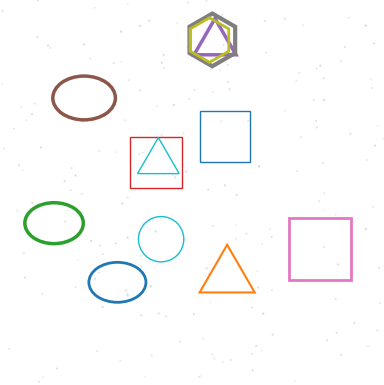[{"shape": "square", "thickness": 1, "radius": 0.33, "center": [0.584, 0.646]}, {"shape": "oval", "thickness": 2, "radius": 0.37, "center": [0.305, 0.267]}, {"shape": "triangle", "thickness": 1.5, "radius": 0.41, "center": [0.59, 0.282]}, {"shape": "oval", "thickness": 2.5, "radius": 0.38, "center": [0.14, 0.42]}, {"shape": "square", "thickness": 1, "radius": 0.33, "center": [0.406, 0.577]}, {"shape": "triangle", "thickness": 2.5, "radius": 0.31, "center": [0.558, 0.889]}, {"shape": "oval", "thickness": 2.5, "radius": 0.41, "center": [0.218, 0.746]}, {"shape": "square", "thickness": 2, "radius": 0.4, "center": [0.832, 0.353]}, {"shape": "hexagon", "thickness": 3, "radius": 0.34, "center": [0.552, 0.896]}, {"shape": "hexagon", "thickness": 2, "radius": 0.29, "center": [0.544, 0.896]}, {"shape": "triangle", "thickness": 1, "radius": 0.31, "center": [0.411, 0.58]}, {"shape": "circle", "thickness": 1, "radius": 0.29, "center": [0.418, 0.379]}]